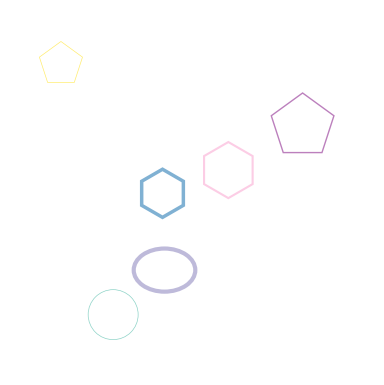[{"shape": "circle", "thickness": 0.5, "radius": 0.32, "center": [0.294, 0.183]}, {"shape": "oval", "thickness": 3, "radius": 0.4, "center": [0.427, 0.298]}, {"shape": "hexagon", "thickness": 2.5, "radius": 0.31, "center": [0.422, 0.498]}, {"shape": "hexagon", "thickness": 1.5, "radius": 0.36, "center": [0.593, 0.558]}, {"shape": "pentagon", "thickness": 1, "radius": 0.43, "center": [0.786, 0.673]}, {"shape": "pentagon", "thickness": 0.5, "radius": 0.29, "center": [0.158, 0.833]}]